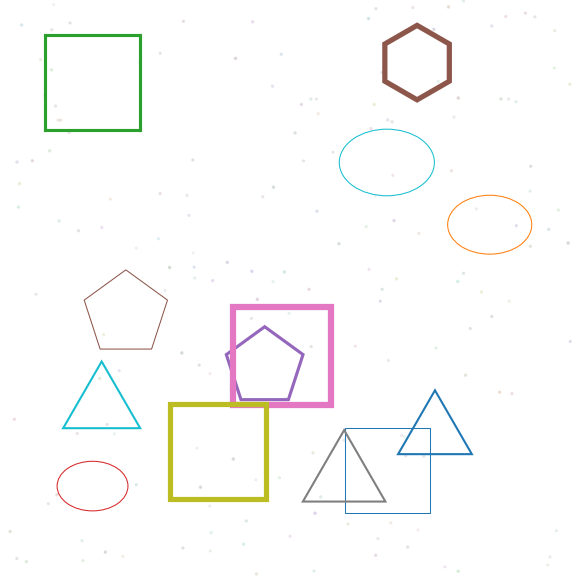[{"shape": "square", "thickness": 0.5, "radius": 0.37, "center": [0.671, 0.184]}, {"shape": "triangle", "thickness": 1, "radius": 0.37, "center": [0.753, 0.25]}, {"shape": "oval", "thickness": 0.5, "radius": 0.36, "center": [0.848, 0.61]}, {"shape": "square", "thickness": 1.5, "radius": 0.41, "center": [0.16, 0.856]}, {"shape": "oval", "thickness": 0.5, "radius": 0.31, "center": [0.16, 0.157]}, {"shape": "pentagon", "thickness": 1.5, "radius": 0.35, "center": [0.458, 0.364]}, {"shape": "pentagon", "thickness": 0.5, "radius": 0.38, "center": [0.218, 0.456]}, {"shape": "hexagon", "thickness": 2.5, "radius": 0.32, "center": [0.722, 0.891]}, {"shape": "square", "thickness": 3, "radius": 0.43, "center": [0.488, 0.383]}, {"shape": "triangle", "thickness": 1, "radius": 0.41, "center": [0.596, 0.172]}, {"shape": "square", "thickness": 2.5, "radius": 0.41, "center": [0.378, 0.217]}, {"shape": "oval", "thickness": 0.5, "radius": 0.41, "center": [0.67, 0.718]}, {"shape": "triangle", "thickness": 1, "radius": 0.38, "center": [0.176, 0.296]}]